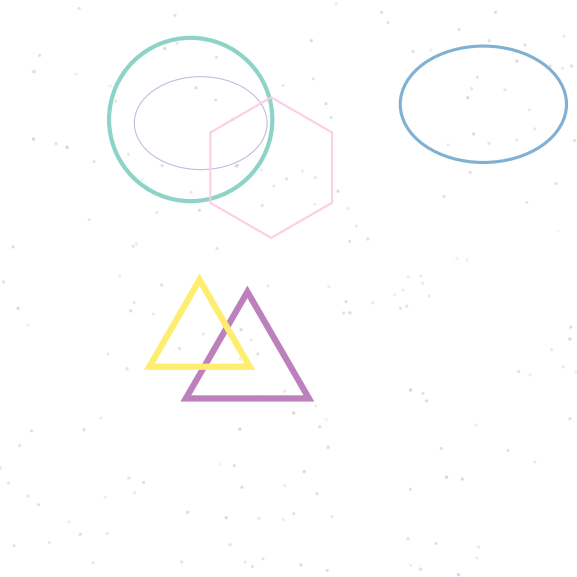[{"shape": "circle", "thickness": 2, "radius": 0.71, "center": [0.33, 0.792]}, {"shape": "oval", "thickness": 0.5, "radius": 0.57, "center": [0.348, 0.786]}, {"shape": "oval", "thickness": 1.5, "radius": 0.72, "center": [0.837, 0.819]}, {"shape": "hexagon", "thickness": 1, "radius": 0.61, "center": [0.47, 0.709]}, {"shape": "triangle", "thickness": 3, "radius": 0.62, "center": [0.428, 0.371]}, {"shape": "triangle", "thickness": 3, "radius": 0.5, "center": [0.346, 0.414]}]